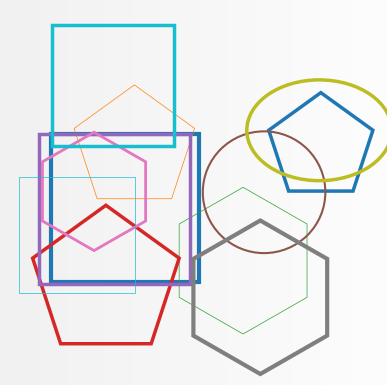[{"shape": "square", "thickness": 3, "radius": 0.96, "center": [0.322, 0.46]}, {"shape": "pentagon", "thickness": 2.5, "radius": 0.71, "center": [0.828, 0.618]}, {"shape": "pentagon", "thickness": 0.5, "radius": 0.82, "center": [0.347, 0.616]}, {"shape": "hexagon", "thickness": 0.5, "radius": 0.95, "center": [0.627, 0.323]}, {"shape": "pentagon", "thickness": 2.5, "radius": 0.99, "center": [0.273, 0.268]}, {"shape": "square", "thickness": 2.5, "radius": 0.97, "center": [0.296, 0.458]}, {"shape": "circle", "thickness": 1.5, "radius": 0.79, "center": [0.681, 0.501]}, {"shape": "hexagon", "thickness": 2, "radius": 0.77, "center": [0.243, 0.503]}, {"shape": "hexagon", "thickness": 3, "radius": 1.0, "center": [0.672, 0.228]}, {"shape": "oval", "thickness": 2.5, "radius": 0.93, "center": [0.824, 0.662]}, {"shape": "square", "thickness": 0.5, "radius": 0.75, "center": [0.199, 0.39]}, {"shape": "square", "thickness": 2.5, "radius": 0.79, "center": [0.291, 0.777]}]